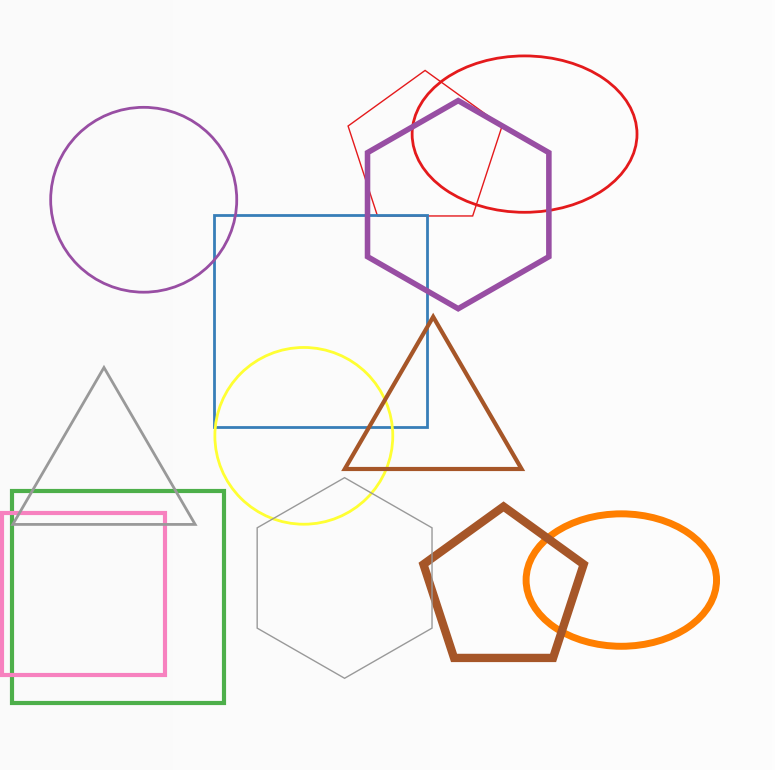[{"shape": "pentagon", "thickness": 0.5, "radius": 0.52, "center": [0.548, 0.804]}, {"shape": "oval", "thickness": 1, "radius": 0.73, "center": [0.677, 0.826]}, {"shape": "square", "thickness": 1, "radius": 0.69, "center": [0.413, 0.583]}, {"shape": "square", "thickness": 1.5, "radius": 0.69, "center": [0.152, 0.225]}, {"shape": "circle", "thickness": 1, "radius": 0.6, "center": [0.185, 0.741]}, {"shape": "hexagon", "thickness": 2, "radius": 0.68, "center": [0.591, 0.734]}, {"shape": "oval", "thickness": 2.5, "radius": 0.61, "center": [0.802, 0.247]}, {"shape": "circle", "thickness": 1, "radius": 0.57, "center": [0.392, 0.434]}, {"shape": "pentagon", "thickness": 3, "radius": 0.54, "center": [0.65, 0.233]}, {"shape": "triangle", "thickness": 1.5, "radius": 0.66, "center": [0.559, 0.457]}, {"shape": "square", "thickness": 1.5, "radius": 0.53, "center": [0.108, 0.228]}, {"shape": "hexagon", "thickness": 0.5, "radius": 0.65, "center": [0.445, 0.249]}, {"shape": "triangle", "thickness": 1, "radius": 0.68, "center": [0.134, 0.387]}]